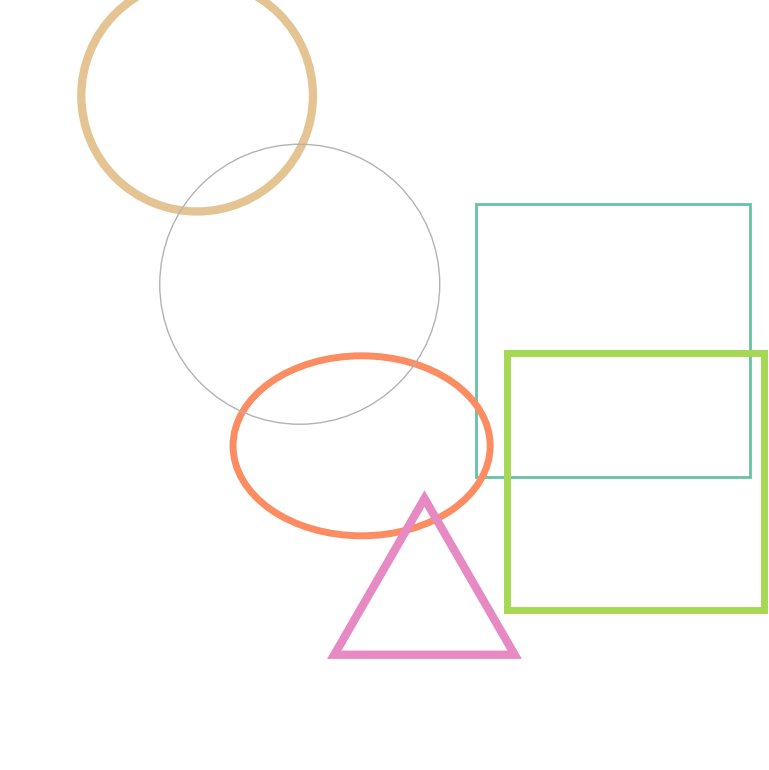[{"shape": "square", "thickness": 1, "radius": 0.89, "center": [0.796, 0.558]}, {"shape": "oval", "thickness": 2.5, "radius": 0.83, "center": [0.47, 0.421]}, {"shape": "triangle", "thickness": 3, "radius": 0.68, "center": [0.551, 0.217]}, {"shape": "square", "thickness": 2.5, "radius": 0.83, "center": [0.825, 0.374]}, {"shape": "circle", "thickness": 3, "radius": 0.75, "center": [0.256, 0.876]}, {"shape": "circle", "thickness": 0.5, "radius": 0.91, "center": [0.389, 0.631]}]